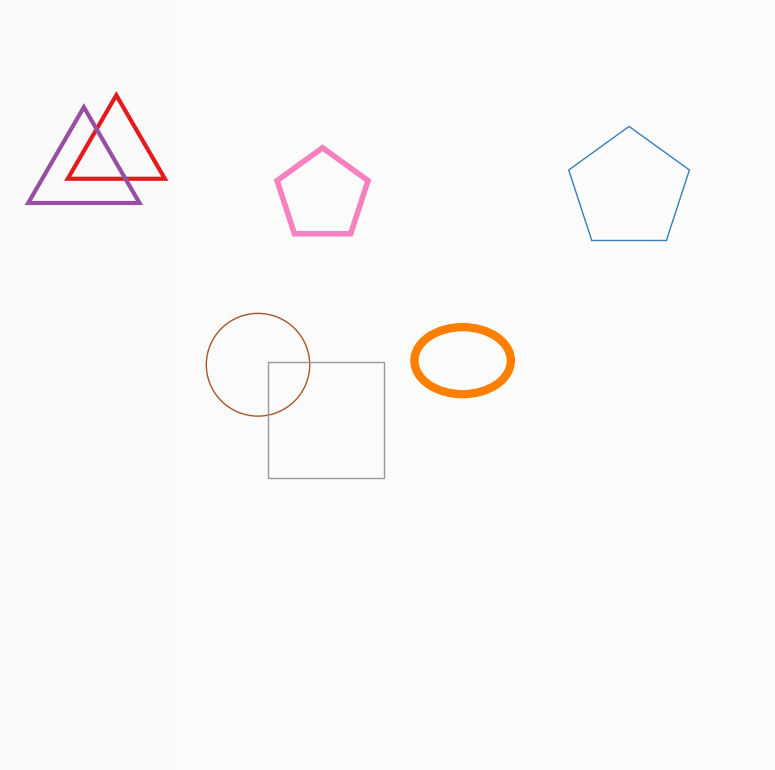[{"shape": "triangle", "thickness": 1.5, "radius": 0.36, "center": [0.15, 0.804]}, {"shape": "pentagon", "thickness": 0.5, "radius": 0.41, "center": [0.812, 0.754]}, {"shape": "triangle", "thickness": 1.5, "radius": 0.41, "center": [0.108, 0.778]}, {"shape": "oval", "thickness": 3, "radius": 0.31, "center": [0.597, 0.532]}, {"shape": "circle", "thickness": 0.5, "radius": 0.33, "center": [0.333, 0.526]}, {"shape": "pentagon", "thickness": 2, "radius": 0.31, "center": [0.416, 0.746]}, {"shape": "square", "thickness": 0.5, "radius": 0.37, "center": [0.42, 0.454]}]